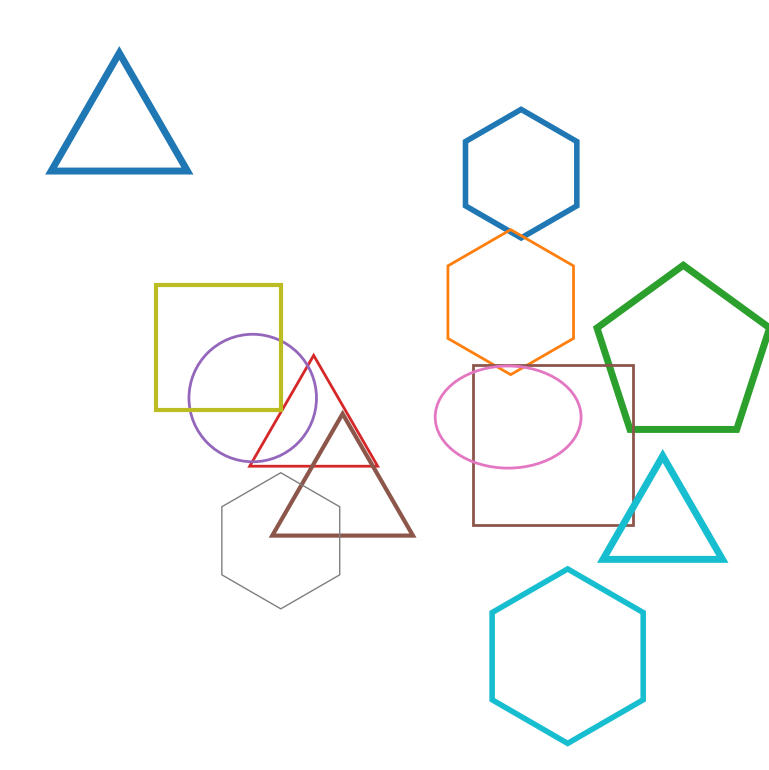[{"shape": "hexagon", "thickness": 2, "radius": 0.42, "center": [0.677, 0.774]}, {"shape": "triangle", "thickness": 2.5, "radius": 0.51, "center": [0.155, 0.829]}, {"shape": "hexagon", "thickness": 1, "radius": 0.47, "center": [0.663, 0.608]}, {"shape": "pentagon", "thickness": 2.5, "radius": 0.59, "center": [0.887, 0.538]}, {"shape": "triangle", "thickness": 1, "radius": 0.48, "center": [0.407, 0.443]}, {"shape": "circle", "thickness": 1, "radius": 0.41, "center": [0.328, 0.483]}, {"shape": "square", "thickness": 1, "radius": 0.52, "center": [0.718, 0.423]}, {"shape": "triangle", "thickness": 1.5, "radius": 0.53, "center": [0.445, 0.357]}, {"shape": "oval", "thickness": 1, "radius": 0.47, "center": [0.66, 0.458]}, {"shape": "hexagon", "thickness": 0.5, "radius": 0.44, "center": [0.365, 0.298]}, {"shape": "square", "thickness": 1.5, "radius": 0.41, "center": [0.284, 0.549]}, {"shape": "triangle", "thickness": 2.5, "radius": 0.45, "center": [0.861, 0.318]}, {"shape": "hexagon", "thickness": 2, "radius": 0.57, "center": [0.737, 0.148]}]